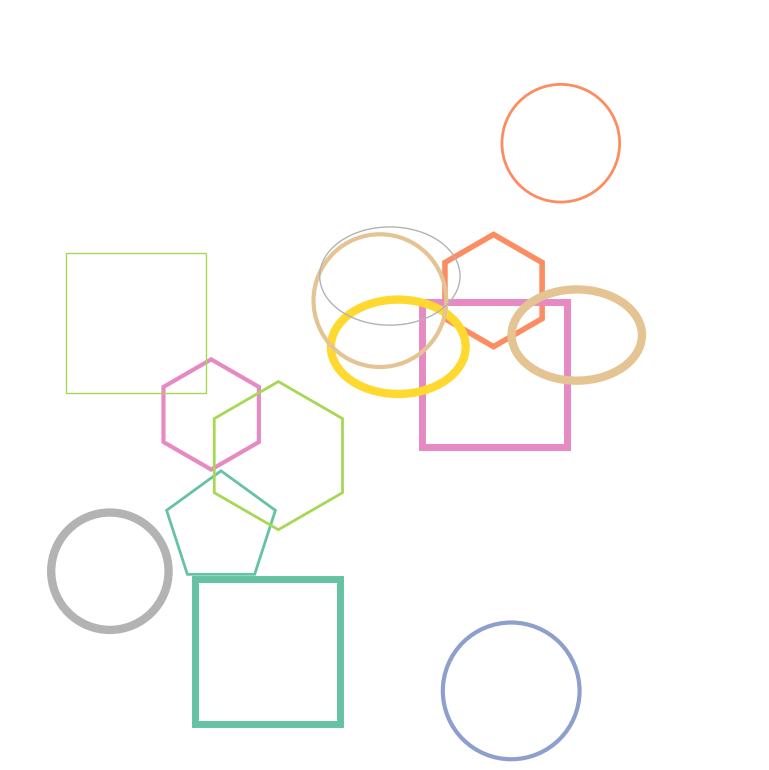[{"shape": "pentagon", "thickness": 1, "radius": 0.37, "center": [0.287, 0.314]}, {"shape": "square", "thickness": 2.5, "radius": 0.47, "center": [0.348, 0.153]}, {"shape": "hexagon", "thickness": 2, "radius": 0.36, "center": [0.641, 0.623]}, {"shape": "circle", "thickness": 1, "radius": 0.38, "center": [0.728, 0.814]}, {"shape": "circle", "thickness": 1.5, "radius": 0.44, "center": [0.664, 0.103]}, {"shape": "hexagon", "thickness": 1.5, "radius": 0.36, "center": [0.274, 0.462]}, {"shape": "square", "thickness": 2.5, "radius": 0.47, "center": [0.642, 0.513]}, {"shape": "square", "thickness": 0.5, "radius": 0.45, "center": [0.177, 0.581]}, {"shape": "hexagon", "thickness": 1, "radius": 0.48, "center": [0.362, 0.408]}, {"shape": "oval", "thickness": 3, "radius": 0.44, "center": [0.517, 0.55]}, {"shape": "oval", "thickness": 3, "radius": 0.42, "center": [0.749, 0.565]}, {"shape": "circle", "thickness": 1.5, "radius": 0.43, "center": [0.493, 0.61]}, {"shape": "oval", "thickness": 0.5, "radius": 0.46, "center": [0.506, 0.641]}, {"shape": "circle", "thickness": 3, "radius": 0.38, "center": [0.143, 0.258]}]